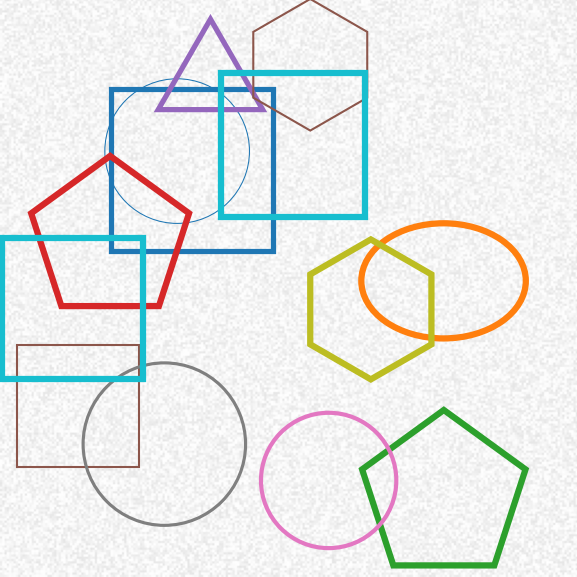[{"shape": "circle", "thickness": 0.5, "radius": 0.63, "center": [0.307, 0.738]}, {"shape": "square", "thickness": 2.5, "radius": 0.7, "center": [0.332, 0.705]}, {"shape": "oval", "thickness": 3, "radius": 0.71, "center": [0.768, 0.513]}, {"shape": "pentagon", "thickness": 3, "radius": 0.74, "center": [0.769, 0.14]}, {"shape": "pentagon", "thickness": 3, "radius": 0.72, "center": [0.191, 0.585]}, {"shape": "triangle", "thickness": 2.5, "radius": 0.52, "center": [0.364, 0.862]}, {"shape": "square", "thickness": 1, "radius": 0.53, "center": [0.135, 0.297]}, {"shape": "hexagon", "thickness": 1, "radius": 0.57, "center": [0.537, 0.887]}, {"shape": "circle", "thickness": 2, "radius": 0.59, "center": [0.569, 0.167]}, {"shape": "circle", "thickness": 1.5, "radius": 0.7, "center": [0.285, 0.23]}, {"shape": "hexagon", "thickness": 3, "radius": 0.61, "center": [0.642, 0.463]}, {"shape": "square", "thickness": 3, "radius": 0.62, "center": [0.507, 0.748]}, {"shape": "square", "thickness": 3, "radius": 0.61, "center": [0.126, 0.465]}]